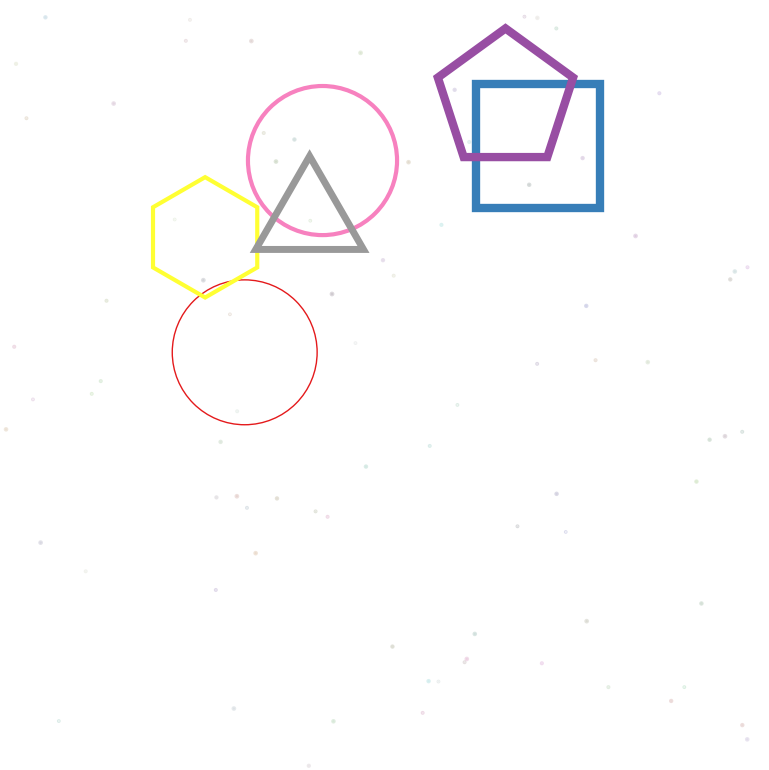[{"shape": "circle", "thickness": 0.5, "radius": 0.47, "center": [0.318, 0.542]}, {"shape": "square", "thickness": 3, "radius": 0.4, "center": [0.699, 0.81]}, {"shape": "pentagon", "thickness": 3, "radius": 0.46, "center": [0.656, 0.871]}, {"shape": "hexagon", "thickness": 1.5, "radius": 0.39, "center": [0.266, 0.692]}, {"shape": "circle", "thickness": 1.5, "radius": 0.48, "center": [0.419, 0.791]}, {"shape": "triangle", "thickness": 2.5, "radius": 0.4, "center": [0.402, 0.716]}]